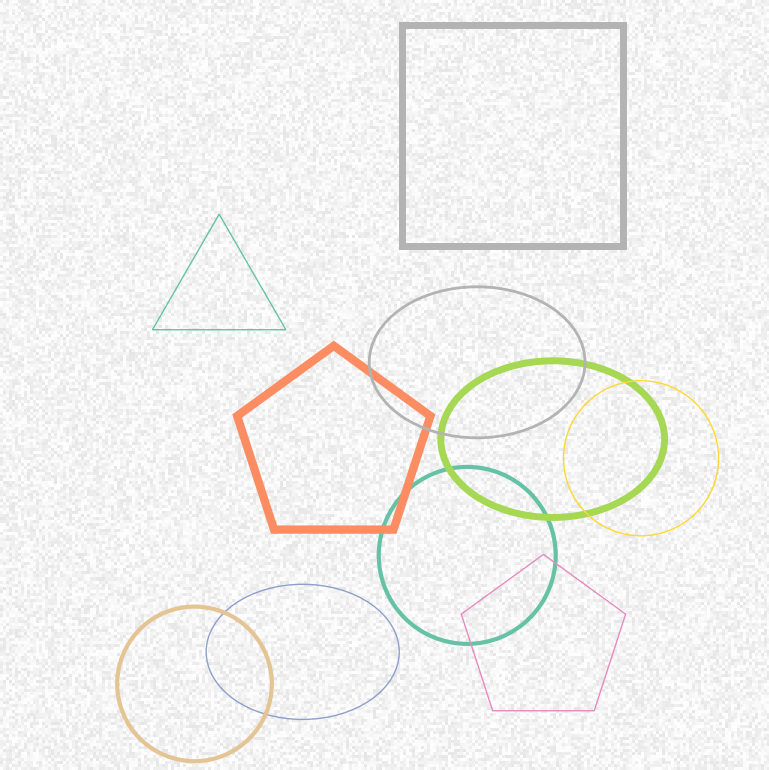[{"shape": "circle", "thickness": 1.5, "radius": 0.57, "center": [0.607, 0.279]}, {"shape": "triangle", "thickness": 0.5, "radius": 0.5, "center": [0.285, 0.622]}, {"shape": "pentagon", "thickness": 3, "radius": 0.66, "center": [0.433, 0.419]}, {"shape": "oval", "thickness": 0.5, "radius": 0.63, "center": [0.393, 0.153]}, {"shape": "pentagon", "thickness": 0.5, "radius": 0.56, "center": [0.706, 0.168]}, {"shape": "oval", "thickness": 2.5, "radius": 0.73, "center": [0.718, 0.43]}, {"shape": "circle", "thickness": 0.5, "radius": 0.5, "center": [0.833, 0.405]}, {"shape": "circle", "thickness": 1.5, "radius": 0.5, "center": [0.253, 0.112]}, {"shape": "square", "thickness": 2.5, "radius": 0.72, "center": [0.666, 0.824]}, {"shape": "oval", "thickness": 1, "radius": 0.7, "center": [0.62, 0.529]}]